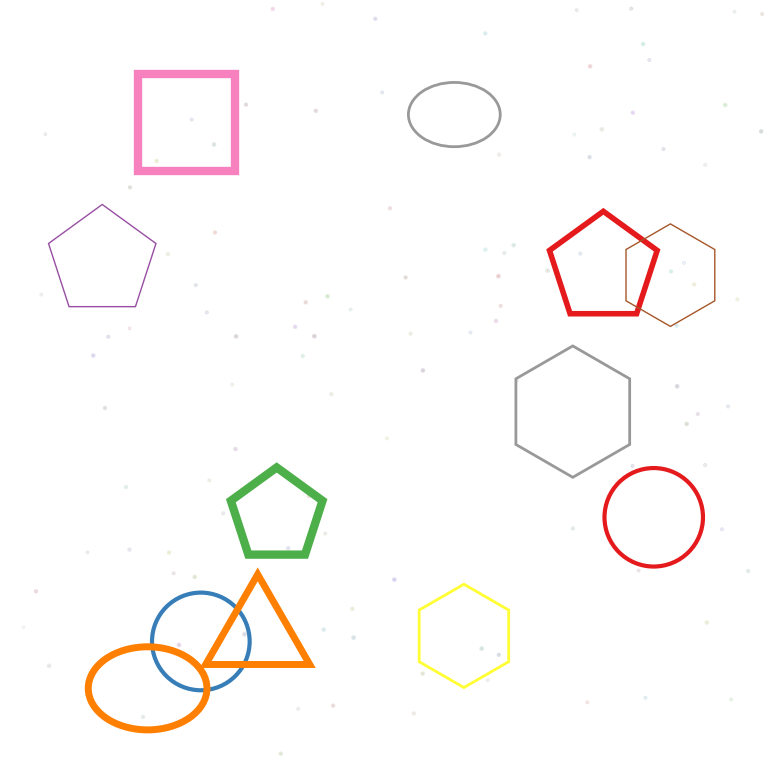[{"shape": "pentagon", "thickness": 2, "radius": 0.37, "center": [0.784, 0.652]}, {"shape": "circle", "thickness": 1.5, "radius": 0.32, "center": [0.849, 0.328]}, {"shape": "circle", "thickness": 1.5, "radius": 0.32, "center": [0.261, 0.167]}, {"shape": "pentagon", "thickness": 3, "radius": 0.31, "center": [0.359, 0.33]}, {"shape": "pentagon", "thickness": 0.5, "radius": 0.37, "center": [0.133, 0.661]}, {"shape": "oval", "thickness": 2.5, "radius": 0.39, "center": [0.192, 0.106]}, {"shape": "triangle", "thickness": 2.5, "radius": 0.39, "center": [0.335, 0.176]}, {"shape": "hexagon", "thickness": 1, "radius": 0.34, "center": [0.602, 0.174]}, {"shape": "hexagon", "thickness": 0.5, "radius": 0.33, "center": [0.871, 0.643]}, {"shape": "square", "thickness": 3, "radius": 0.32, "center": [0.242, 0.841]}, {"shape": "oval", "thickness": 1, "radius": 0.3, "center": [0.59, 0.851]}, {"shape": "hexagon", "thickness": 1, "radius": 0.43, "center": [0.744, 0.465]}]